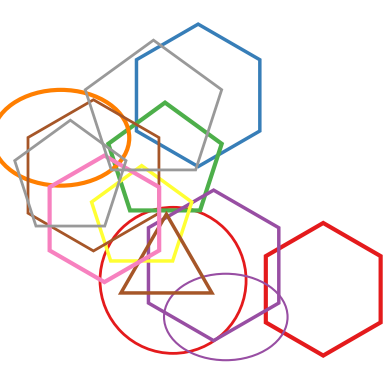[{"shape": "hexagon", "thickness": 3, "radius": 0.86, "center": [0.84, 0.249]}, {"shape": "circle", "thickness": 2, "radius": 0.95, "center": [0.449, 0.272]}, {"shape": "hexagon", "thickness": 2.5, "radius": 0.92, "center": [0.515, 0.752]}, {"shape": "pentagon", "thickness": 3, "radius": 0.77, "center": [0.429, 0.579]}, {"shape": "oval", "thickness": 1.5, "radius": 0.8, "center": [0.586, 0.177]}, {"shape": "hexagon", "thickness": 2.5, "radius": 0.98, "center": [0.555, 0.311]}, {"shape": "oval", "thickness": 3, "radius": 0.89, "center": [0.158, 0.642]}, {"shape": "pentagon", "thickness": 2.5, "radius": 0.68, "center": [0.368, 0.433]}, {"shape": "hexagon", "thickness": 2, "radius": 0.98, "center": [0.243, 0.545]}, {"shape": "triangle", "thickness": 2.5, "radius": 0.68, "center": [0.432, 0.307]}, {"shape": "hexagon", "thickness": 3, "radius": 0.82, "center": [0.271, 0.432]}, {"shape": "pentagon", "thickness": 2, "radius": 0.76, "center": [0.183, 0.536]}, {"shape": "pentagon", "thickness": 2, "radius": 0.93, "center": [0.399, 0.709]}]